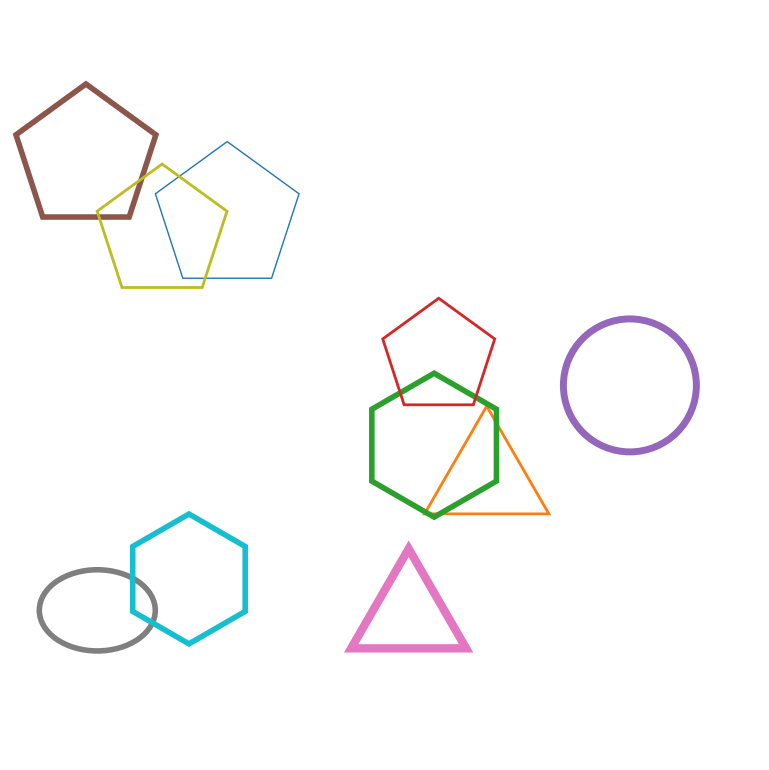[{"shape": "pentagon", "thickness": 0.5, "radius": 0.49, "center": [0.295, 0.718]}, {"shape": "triangle", "thickness": 1, "radius": 0.47, "center": [0.632, 0.379]}, {"shape": "hexagon", "thickness": 2, "radius": 0.47, "center": [0.564, 0.422]}, {"shape": "pentagon", "thickness": 1, "radius": 0.38, "center": [0.57, 0.536]}, {"shape": "circle", "thickness": 2.5, "radius": 0.43, "center": [0.818, 0.499]}, {"shape": "pentagon", "thickness": 2, "radius": 0.48, "center": [0.112, 0.795]}, {"shape": "triangle", "thickness": 3, "radius": 0.43, "center": [0.531, 0.201]}, {"shape": "oval", "thickness": 2, "radius": 0.38, "center": [0.126, 0.207]}, {"shape": "pentagon", "thickness": 1, "radius": 0.44, "center": [0.21, 0.698]}, {"shape": "hexagon", "thickness": 2, "radius": 0.42, "center": [0.245, 0.248]}]